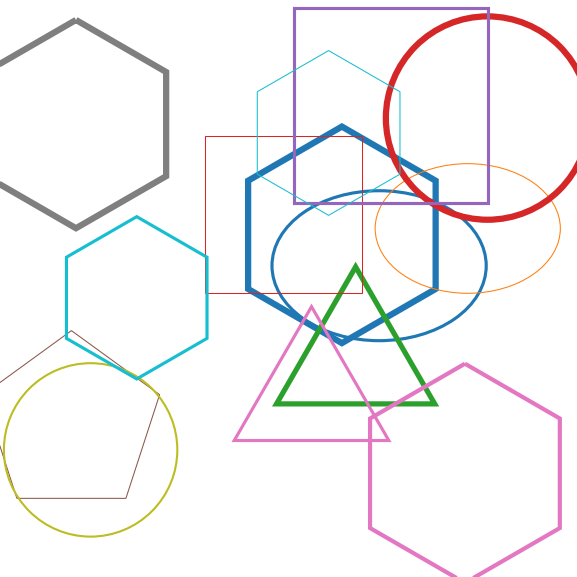[{"shape": "hexagon", "thickness": 3, "radius": 0.94, "center": [0.592, 0.592]}, {"shape": "oval", "thickness": 1.5, "radius": 0.93, "center": [0.656, 0.539]}, {"shape": "oval", "thickness": 0.5, "radius": 0.8, "center": [0.81, 0.604]}, {"shape": "triangle", "thickness": 2.5, "radius": 0.79, "center": [0.616, 0.379]}, {"shape": "circle", "thickness": 3, "radius": 0.88, "center": [0.844, 0.795]}, {"shape": "square", "thickness": 0.5, "radius": 0.68, "center": [0.492, 0.627]}, {"shape": "square", "thickness": 1.5, "radius": 0.84, "center": [0.677, 0.816]}, {"shape": "pentagon", "thickness": 0.5, "radius": 0.8, "center": [0.124, 0.266]}, {"shape": "triangle", "thickness": 1.5, "radius": 0.77, "center": [0.539, 0.314]}, {"shape": "hexagon", "thickness": 2, "radius": 0.95, "center": [0.805, 0.18]}, {"shape": "hexagon", "thickness": 3, "radius": 0.9, "center": [0.132, 0.784]}, {"shape": "circle", "thickness": 1, "radius": 0.75, "center": [0.157, 0.22]}, {"shape": "hexagon", "thickness": 0.5, "radius": 0.71, "center": [0.569, 0.769]}, {"shape": "hexagon", "thickness": 1.5, "radius": 0.7, "center": [0.237, 0.483]}]